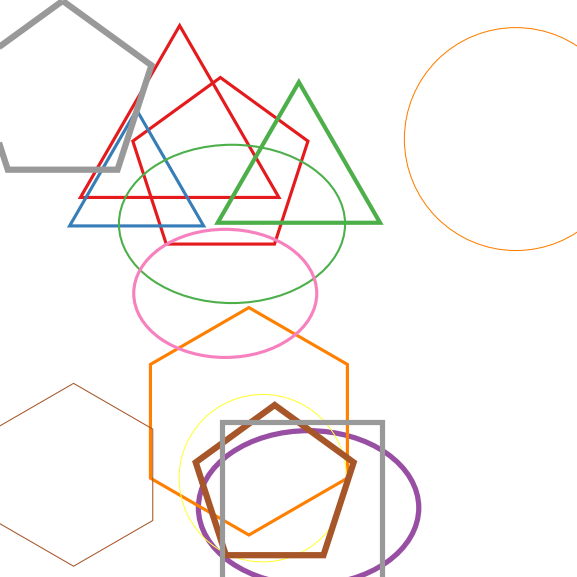[{"shape": "pentagon", "thickness": 1.5, "radius": 0.8, "center": [0.382, 0.705]}, {"shape": "triangle", "thickness": 1.5, "radius": 0.99, "center": [0.311, 0.756]}, {"shape": "triangle", "thickness": 1.5, "radius": 0.67, "center": [0.237, 0.675]}, {"shape": "oval", "thickness": 1, "radius": 0.98, "center": [0.402, 0.611]}, {"shape": "triangle", "thickness": 2, "radius": 0.81, "center": [0.518, 0.695]}, {"shape": "oval", "thickness": 2.5, "radius": 0.95, "center": [0.534, 0.12]}, {"shape": "circle", "thickness": 0.5, "radius": 0.97, "center": [0.893, 0.758]}, {"shape": "hexagon", "thickness": 1.5, "radius": 0.98, "center": [0.431, 0.27]}, {"shape": "circle", "thickness": 0.5, "radius": 0.72, "center": [0.455, 0.171]}, {"shape": "hexagon", "thickness": 0.5, "radius": 0.79, "center": [0.127, 0.177]}, {"shape": "pentagon", "thickness": 3, "radius": 0.72, "center": [0.476, 0.154]}, {"shape": "oval", "thickness": 1.5, "radius": 0.79, "center": [0.39, 0.491]}, {"shape": "square", "thickness": 2.5, "radius": 0.69, "center": [0.523, 0.13]}, {"shape": "pentagon", "thickness": 3, "radius": 0.81, "center": [0.108, 0.836]}]